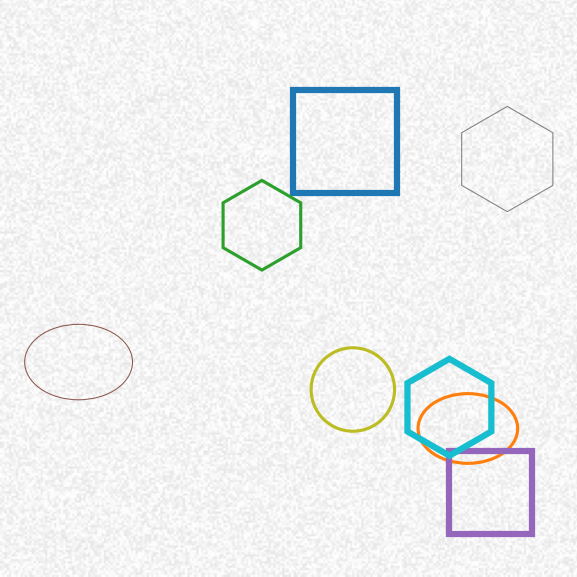[{"shape": "square", "thickness": 3, "radius": 0.45, "center": [0.598, 0.754]}, {"shape": "oval", "thickness": 1.5, "radius": 0.43, "center": [0.81, 0.257]}, {"shape": "hexagon", "thickness": 1.5, "radius": 0.39, "center": [0.454, 0.609]}, {"shape": "square", "thickness": 3, "radius": 0.36, "center": [0.85, 0.146]}, {"shape": "oval", "thickness": 0.5, "radius": 0.47, "center": [0.136, 0.372]}, {"shape": "hexagon", "thickness": 0.5, "radius": 0.46, "center": [0.878, 0.724]}, {"shape": "circle", "thickness": 1.5, "radius": 0.36, "center": [0.611, 0.325]}, {"shape": "hexagon", "thickness": 3, "radius": 0.42, "center": [0.778, 0.294]}]